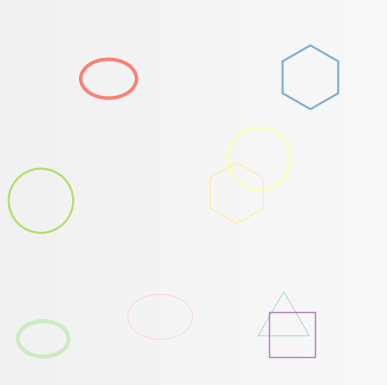[{"shape": "triangle", "thickness": 0.5, "radius": 0.38, "center": [0.732, 0.166]}, {"shape": "circle", "thickness": 1.5, "radius": 0.41, "center": [0.669, 0.587]}, {"shape": "oval", "thickness": 2.5, "radius": 0.36, "center": [0.28, 0.796]}, {"shape": "hexagon", "thickness": 1.5, "radius": 0.41, "center": [0.801, 0.799]}, {"shape": "circle", "thickness": 1.5, "radius": 0.42, "center": [0.106, 0.479]}, {"shape": "oval", "thickness": 0.5, "radius": 0.42, "center": [0.414, 0.177]}, {"shape": "square", "thickness": 1, "radius": 0.29, "center": [0.754, 0.131]}, {"shape": "oval", "thickness": 3, "radius": 0.33, "center": [0.112, 0.12]}, {"shape": "hexagon", "thickness": 0.5, "radius": 0.4, "center": [0.611, 0.499]}]